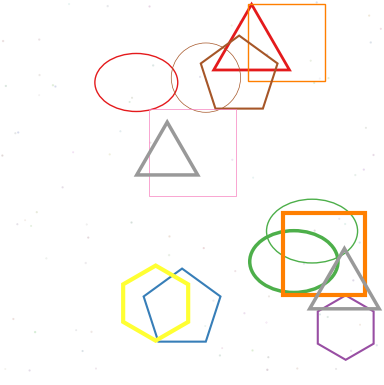[{"shape": "oval", "thickness": 1, "radius": 0.54, "center": [0.354, 0.786]}, {"shape": "triangle", "thickness": 2, "radius": 0.57, "center": [0.654, 0.875]}, {"shape": "pentagon", "thickness": 1.5, "radius": 0.52, "center": [0.473, 0.197]}, {"shape": "oval", "thickness": 1, "radius": 0.59, "center": [0.811, 0.4]}, {"shape": "oval", "thickness": 2.5, "radius": 0.57, "center": [0.763, 0.321]}, {"shape": "hexagon", "thickness": 1.5, "radius": 0.42, "center": [0.898, 0.149]}, {"shape": "square", "thickness": 3, "radius": 0.53, "center": [0.841, 0.34]}, {"shape": "square", "thickness": 1, "radius": 0.5, "center": [0.744, 0.89]}, {"shape": "hexagon", "thickness": 3, "radius": 0.49, "center": [0.404, 0.213]}, {"shape": "circle", "thickness": 0.5, "radius": 0.45, "center": [0.535, 0.798]}, {"shape": "pentagon", "thickness": 1.5, "radius": 0.52, "center": [0.621, 0.803]}, {"shape": "square", "thickness": 0.5, "radius": 0.57, "center": [0.5, 0.604]}, {"shape": "triangle", "thickness": 2.5, "radius": 0.52, "center": [0.895, 0.25]}, {"shape": "triangle", "thickness": 2.5, "radius": 0.46, "center": [0.434, 0.591]}]